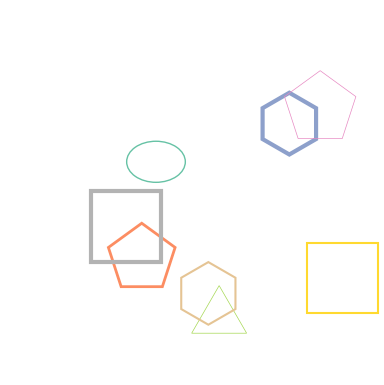[{"shape": "oval", "thickness": 1, "radius": 0.38, "center": [0.405, 0.58]}, {"shape": "pentagon", "thickness": 2, "radius": 0.46, "center": [0.368, 0.329]}, {"shape": "hexagon", "thickness": 3, "radius": 0.4, "center": [0.752, 0.679]}, {"shape": "pentagon", "thickness": 0.5, "radius": 0.49, "center": [0.832, 0.719]}, {"shape": "triangle", "thickness": 0.5, "radius": 0.41, "center": [0.569, 0.176]}, {"shape": "square", "thickness": 1.5, "radius": 0.46, "center": [0.889, 0.278]}, {"shape": "hexagon", "thickness": 1.5, "radius": 0.41, "center": [0.541, 0.238]}, {"shape": "square", "thickness": 3, "radius": 0.46, "center": [0.327, 0.412]}]